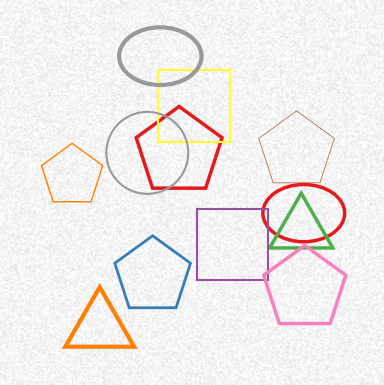[{"shape": "pentagon", "thickness": 2.5, "radius": 0.59, "center": [0.465, 0.606]}, {"shape": "oval", "thickness": 2.5, "radius": 0.53, "center": [0.789, 0.446]}, {"shape": "pentagon", "thickness": 2, "radius": 0.52, "center": [0.397, 0.284]}, {"shape": "triangle", "thickness": 2.5, "radius": 0.47, "center": [0.782, 0.403]}, {"shape": "square", "thickness": 1.5, "radius": 0.46, "center": [0.603, 0.366]}, {"shape": "triangle", "thickness": 3, "radius": 0.52, "center": [0.259, 0.151]}, {"shape": "pentagon", "thickness": 1, "radius": 0.42, "center": [0.187, 0.544]}, {"shape": "square", "thickness": 1.5, "radius": 0.46, "center": [0.504, 0.724]}, {"shape": "pentagon", "thickness": 0.5, "radius": 0.52, "center": [0.77, 0.609]}, {"shape": "pentagon", "thickness": 2.5, "radius": 0.56, "center": [0.792, 0.25]}, {"shape": "circle", "thickness": 1.5, "radius": 0.53, "center": [0.383, 0.603]}, {"shape": "oval", "thickness": 3, "radius": 0.54, "center": [0.416, 0.854]}]